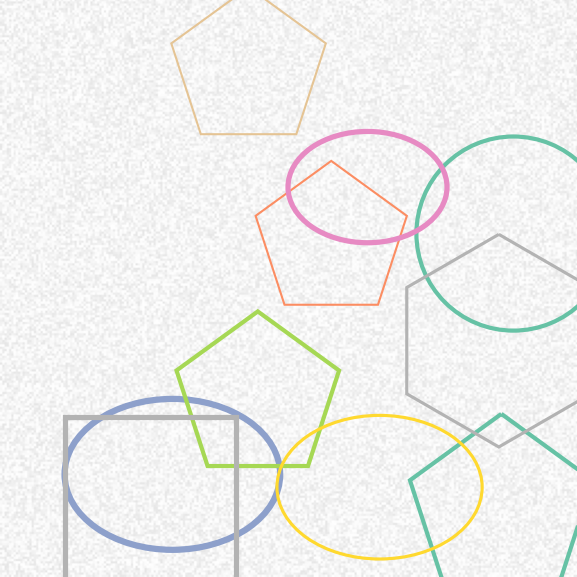[{"shape": "pentagon", "thickness": 2, "radius": 0.83, "center": [0.868, 0.116]}, {"shape": "circle", "thickness": 2, "radius": 0.84, "center": [0.889, 0.595]}, {"shape": "pentagon", "thickness": 1, "radius": 0.69, "center": [0.574, 0.583]}, {"shape": "oval", "thickness": 3, "radius": 0.93, "center": [0.298, 0.178]}, {"shape": "oval", "thickness": 2.5, "radius": 0.69, "center": [0.636, 0.675]}, {"shape": "pentagon", "thickness": 2, "radius": 0.74, "center": [0.446, 0.312]}, {"shape": "oval", "thickness": 1.5, "radius": 0.89, "center": [0.657, 0.156]}, {"shape": "pentagon", "thickness": 1, "radius": 0.7, "center": [0.43, 0.881]}, {"shape": "square", "thickness": 2.5, "radius": 0.74, "center": [0.261, 0.129]}, {"shape": "hexagon", "thickness": 1.5, "radius": 0.92, "center": [0.864, 0.409]}]